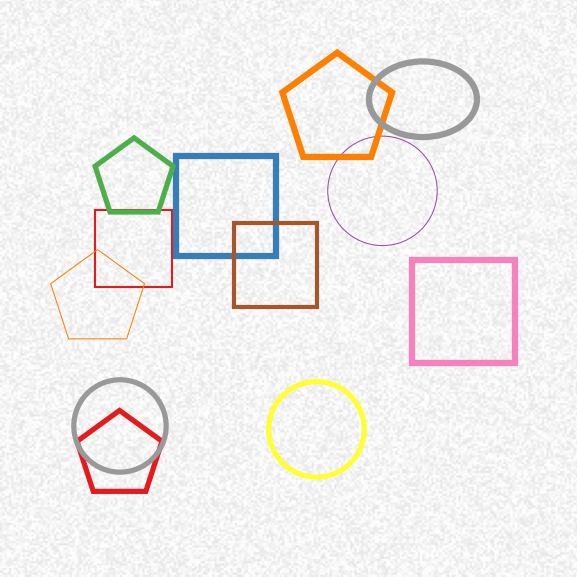[{"shape": "square", "thickness": 1, "radius": 0.34, "center": [0.231, 0.569]}, {"shape": "pentagon", "thickness": 2.5, "radius": 0.39, "center": [0.207, 0.211]}, {"shape": "square", "thickness": 3, "radius": 0.43, "center": [0.391, 0.642]}, {"shape": "pentagon", "thickness": 2.5, "radius": 0.35, "center": [0.232, 0.689]}, {"shape": "circle", "thickness": 0.5, "radius": 0.47, "center": [0.662, 0.669]}, {"shape": "pentagon", "thickness": 3, "radius": 0.5, "center": [0.584, 0.808]}, {"shape": "pentagon", "thickness": 0.5, "radius": 0.43, "center": [0.169, 0.481]}, {"shape": "circle", "thickness": 2.5, "radius": 0.41, "center": [0.548, 0.256]}, {"shape": "square", "thickness": 2, "radius": 0.36, "center": [0.477, 0.541]}, {"shape": "square", "thickness": 3, "radius": 0.45, "center": [0.803, 0.46]}, {"shape": "oval", "thickness": 3, "radius": 0.47, "center": [0.732, 0.827]}, {"shape": "circle", "thickness": 2.5, "radius": 0.4, "center": [0.208, 0.262]}]